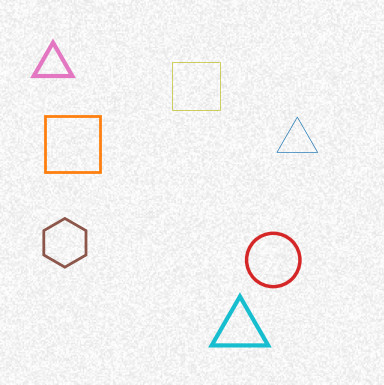[{"shape": "triangle", "thickness": 0.5, "radius": 0.31, "center": [0.772, 0.635]}, {"shape": "square", "thickness": 2, "radius": 0.36, "center": [0.188, 0.627]}, {"shape": "circle", "thickness": 2.5, "radius": 0.35, "center": [0.71, 0.325]}, {"shape": "hexagon", "thickness": 2, "radius": 0.32, "center": [0.169, 0.369]}, {"shape": "triangle", "thickness": 3, "radius": 0.29, "center": [0.138, 0.831]}, {"shape": "square", "thickness": 0.5, "radius": 0.31, "center": [0.509, 0.778]}, {"shape": "triangle", "thickness": 3, "radius": 0.42, "center": [0.623, 0.145]}]